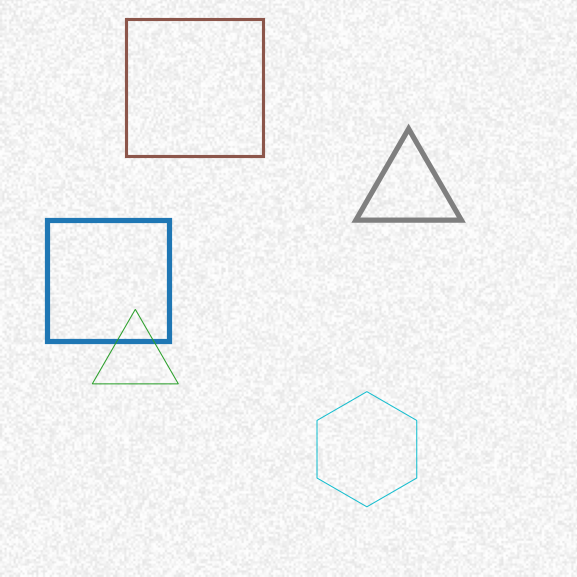[{"shape": "square", "thickness": 2.5, "radius": 0.53, "center": [0.187, 0.513]}, {"shape": "triangle", "thickness": 0.5, "radius": 0.43, "center": [0.234, 0.377]}, {"shape": "square", "thickness": 1.5, "radius": 0.59, "center": [0.337, 0.848]}, {"shape": "triangle", "thickness": 2.5, "radius": 0.53, "center": [0.708, 0.671]}, {"shape": "hexagon", "thickness": 0.5, "radius": 0.5, "center": [0.635, 0.221]}]